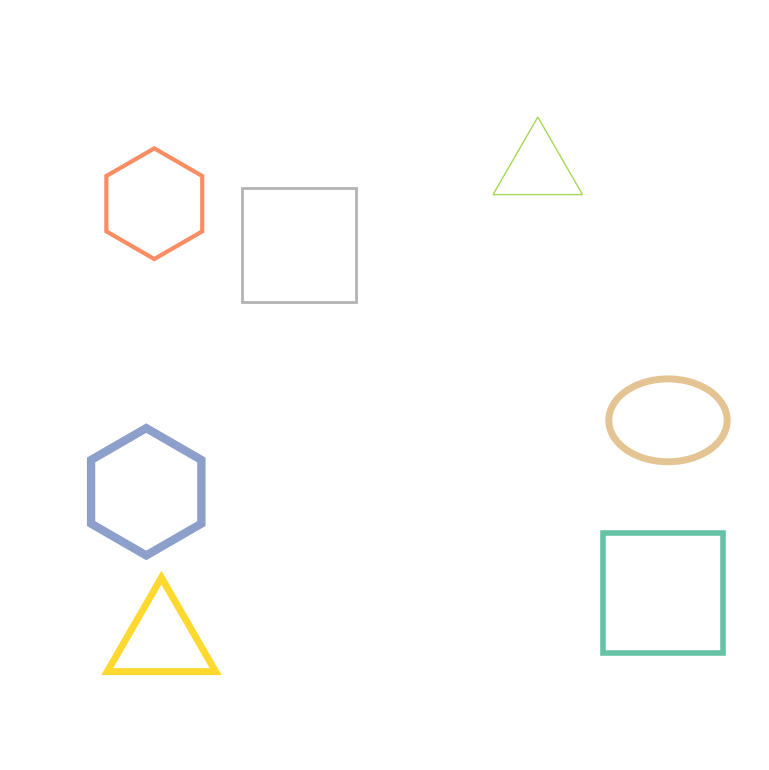[{"shape": "square", "thickness": 2, "radius": 0.39, "center": [0.861, 0.23]}, {"shape": "hexagon", "thickness": 1.5, "radius": 0.36, "center": [0.2, 0.735]}, {"shape": "hexagon", "thickness": 3, "radius": 0.41, "center": [0.19, 0.361]}, {"shape": "triangle", "thickness": 0.5, "radius": 0.34, "center": [0.698, 0.781]}, {"shape": "triangle", "thickness": 2.5, "radius": 0.41, "center": [0.21, 0.168]}, {"shape": "oval", "thickness": 2.5, "radius": 0.38, "center": [0.867, 0.454]}, {"shape": "square", "thickness": 1, "radius": 0.37, "center": [0.388, 0.682]}]